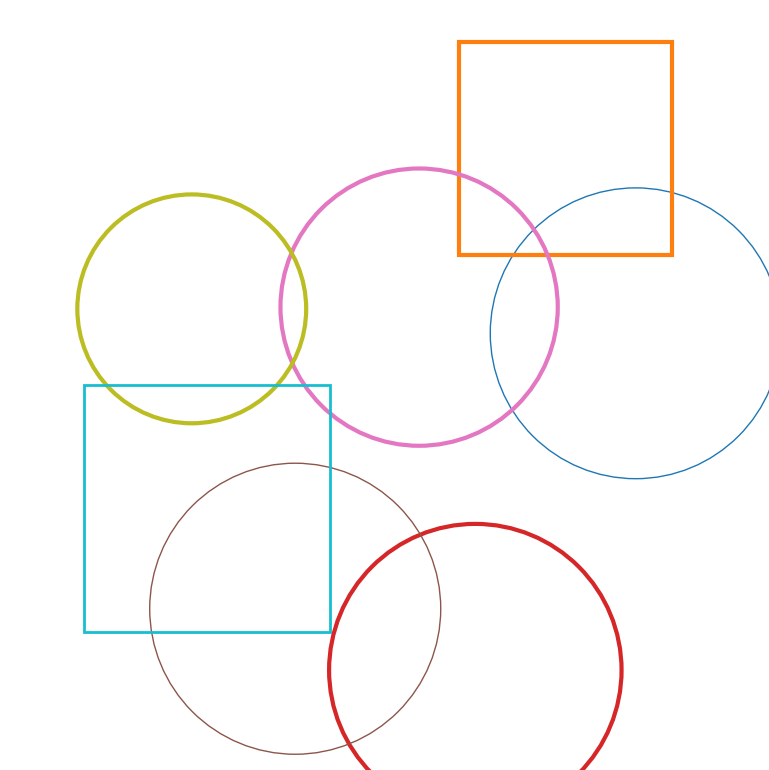[{"shape": "circle", "thickness": 0.5, "radius": 0.94, "center": [0.826, 0.567]}, {"shape": "square", "thickness": 1.5, "radius": 0.69, "center": [0.734, 0.807]}, {"shape": "circle", "thickness": 1.5, "radius": 0.95, "center": [0.617, 0.13]}, {"shape": "circle", "thickness": 0.5, "radius": 0.94, "center": [0.383, 0.209]}, {"shape": "circle", "thickness": 1.5, "radius": 0.9, "center": [0.544, 0.601]}, {"shape": "circle", "thickness": 1.5, "radius": 0.74, "center": [0.249, 0.599]}, {"shape": "square", "thickness": 1, "radius": 0.8, "center": [0.269, 0.34]}]